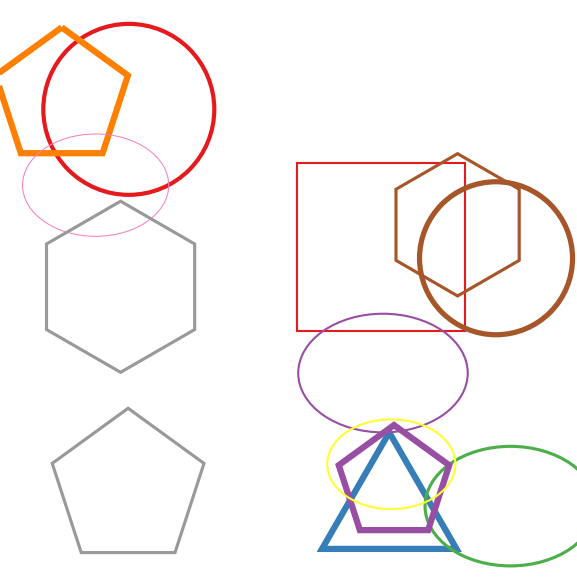[{"shape": "circle", "thickness": 2, "radius": 0.74, "center": [0.223, 0.81]}, {"shape": "square", "thickness": 1, "radius": 0.73, "center": [0.66, 0.571]}, {"shape": "triangle", "thickness": 3, "radius": 0.67, "center": [0.674, 0.116]}, {"shape": "oval", "thickness": 1.5, "radius": 0.74, "center": [0.884, 0.123]}, {"shape": "oval", "thickness": 1, "radius": 0.73, "center": [0.663, 0.353]}, {"shape": "pentagon", "thickness": 3, "radius": 0.5, "center": [0.682, 0.163]}, {"shape": "pentagon", "thickness": 3, "radius": 0.6, "center": [0.107, 0.831]}, {"shape": "oval", "thickness": 1, "radius": 0.55, "center": [0.678, 0.195]}, {"shape": "hexagon", "thickness": 1.5, "radius": 0.62, "center": [0.792, 0.61]}, {"shape": "circle", "thickness": 2.5, "radius": 0.66, "center": [0.859, 0.552]}, {"shape": "oval", "thickness": 0.5, "radius": 0.63, "center": [0.166, 0.679]}, {"shape": "hexagon", "thickness": 1.5, "radius": 0.74, "center": [0.209, 0.503]}, {"shape": "pentagon", "thickness": 1.5, "radius": 0.69, "center": [0.222, 0.154]}]